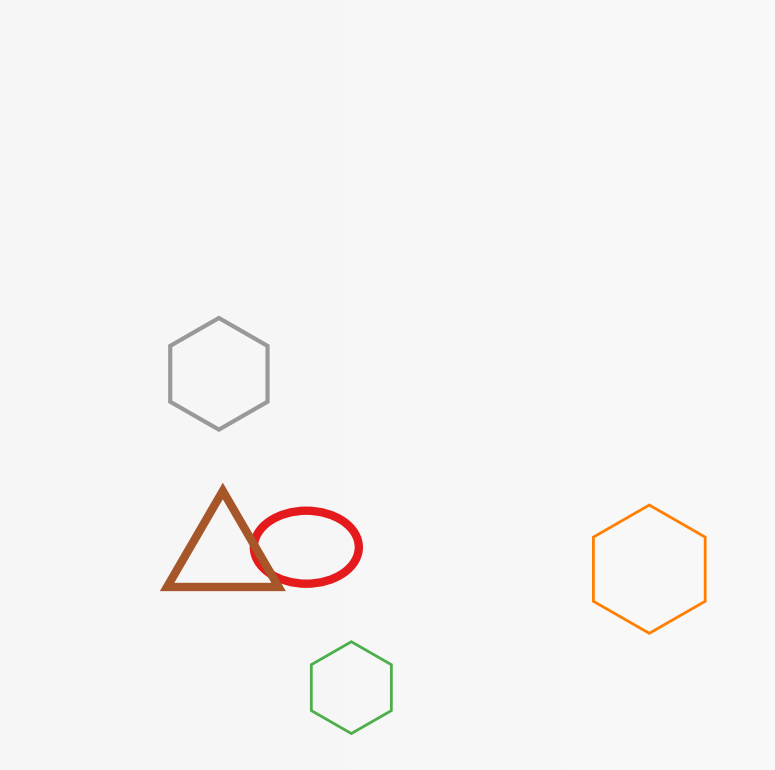[{"shape": "oval", "thickness": 3, "radius": 0.34, "center": [0.395, 0.289]}, {"shape": "hexagon", "thickness": 1, "radius": 0.3, "center": [0.453, 0.107]}, {"shape": "hexagon", "thickness": 1, "radius": 0.42, "center": [0.838, 0.261]}, {"shape": "triangle", "thickness": 3, "radius": 0.42, "center": [0.288, 0.279]}, {"shape": "hexagon", "thickness": 1.5, "radius": 0.36, "center": [0.282, 0.515]}]